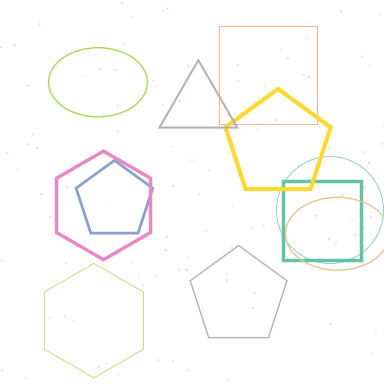[{"shape": "circle", "thickness": 0.5, "radius": 0.69, "center": [0.857, 0.454]}, {"shape": "square", "thickness": 2.5, "radius": 0.51, "center": [0.836, 0.427]}, {"shape": "square", "thickness": 0.5, "radius": 0.63, "center": [0.696, 0.805]}, {"shape": "pentagon", "thickness": 2, "radius": 0.52, "center": [0.297, 0.479]}, {"shape": "hexagon", "thickness": 2.5, "radius": 0.71, "center": [0.269, 0.467]}, {"shape": "oval", "thickness": 1, "radius": 0.64, "center": [0.255, 0.786]}, {"shape": "hexagon", "thickness": 0.5, "radius": 0.74, "center": [0.244, 0.167]}, {"shape": "pentagon", "thickness": 3, "radius": 0.72, "center": [0.722, 0.625]}, {"shape": "oval", "thickness": 1, "radius": 0.68, "center": [0.877, 0.393]}, {"shape": "triangle", "thickness": 1.5, "radius": 0.58, "center": [0.515, 0.727]}, {"shape": "pentagon", "thickness": 1, "radius": 0.66, "center": [0.62, 0.23]}]